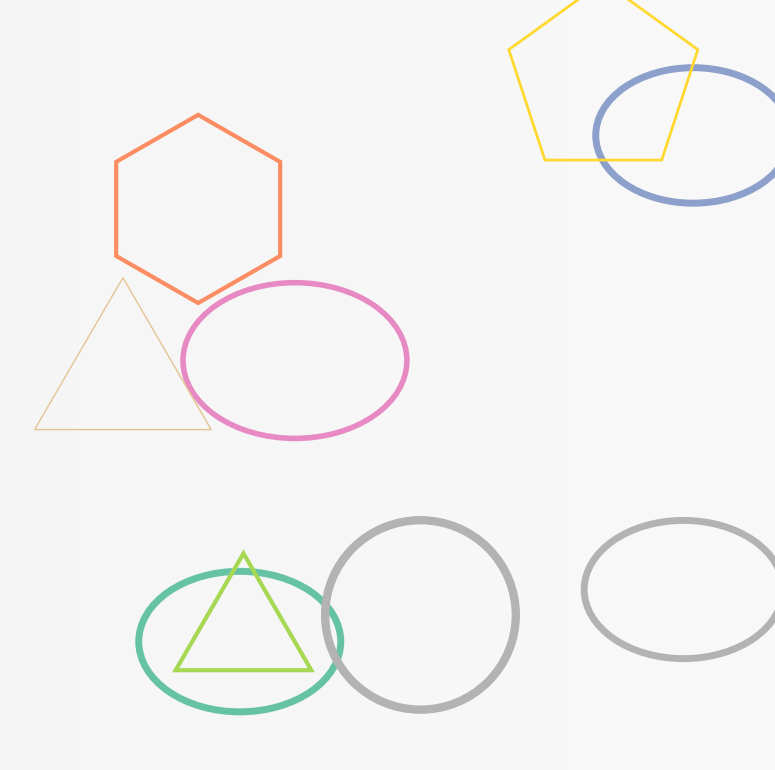[{"shape": "oval", "thickness": 2.5, "radius": 0.65, "center": [0.309, 0.167]}, {"shape": "hexagon", "thickness": 1.5, "radius": 0.61, "center": [0.256, 0.729]}, {"shape": "oval", "thickness": 2.5, "radius": 0.63, "center": [0.894, 0.824]}, {"shape": "oval", "thickness": 2, "radius": 0.72, "center": [0.381, 0.532]}, {"shape": "triangle", "thickness": 1.5, "radius": 0.51, "center": [0.314, 0.18]}, {"shape": "pentagon", "thickness": 1, "radius": 0.64, "center": [0.778, 0.896]}, {"shape": "triangle", "thickness": 0.5, "radius": 0.66, "center": [0.159, 0.508]}, {"shape": "circle", "thickness": 3, "radius": 0.62, "center": [0.543, 0.201]}, {"shape": "oval", "thickness": 2.5, "radius": 0.64, "center": [0.882, 0.234]}]